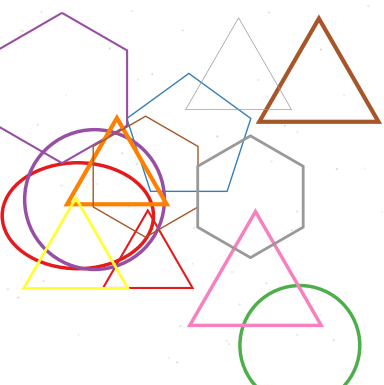[{"shape": "oval", "thickness": 2.5, "radius": 0.98, "center": [0.202, 0.44]}, {"shape": "triangle", "thickness": 1.5, "radius": 0.67, "center": [0.384, 0.319]}, {"shape": "pentagon", "thickness": 1, "radius": 0.85, "center": [0.49, 0.64]}, {"shape": "circle", "thickness": 2.5, "radius": 0.78, "center": [0.779, 0.103]}, {"shape": "hexagon", "thickness": 1.5, "radius": 0.98, "center": [0.161, 0.771]}, {"shape": "circle", "thickness": 2.5, "radius": 0.91, "center": [0.246, 0.482]}, {"shape": "triangle", "thickness": 3, "radius": 0.75, "center": [0.304, 0.544]}, {"shape": "triangle", "thickness": 2, "radius": 0.78, "center": [0.197, 0.329]}, {"shape": "triangle", "thickness": 3, "radius": 0.89, "center": [0.828, 0.773]}, {"shape": "hexagon", "thickness": 1, "radius": 0.79, "center": [0.378, 0.541]}, {"shape": "triangle", "thickness": 2.5, "radius": 0.99, "center": [0.664, 0.253]}, {"shape": "hexagon", "thickness": 2, "radius": 0.79, "center": [0.651, 0.489]}, {"shape": "triangle", "thickness": 0.5, "radius": 0.79, "center": [0.62, 0.795]}]